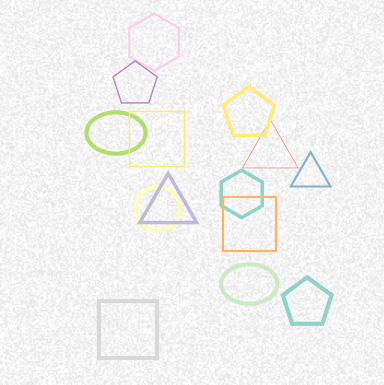[{"shape": "hexagon", "thickness": 2.5, "radius": 0.31, "center": [0.628, 0.496]}, {"shape": "pentagon", "thickness": 3, "radius": 0.33, "center": [0.798, 0.213]}, {"shape": "circle", "thickness": 2.5, "radius": 0.29, "center": [0.41, 0.458]}, {"shape": "triangle", "thickness": 2.5, "radius": 0.43, "center": [0.437, 0.465]}, {"shape": "triangle", "thickness": 0.5, "radius": 0.42, "center": [0.702, 0.606]}, {"shape": "triangle", "thickness": 1.5, "radius": 0.3, "center": [0.807, 0.545]}, {"shape": "square", "thickness": 1.5, "radius": 0.35, "center": [0.648, 0.419]}, {"shape": "oval", "thickness": 3, "radius": 0.38, "center": [0.301, 0.655]}, {"shape": "hexagon", "thickness": 1.5, "radius": 0.37, "center": [0.4, 0.89]}, {"shape": "square", "thickness": 3, "radius": 0.38, "center": [0.333, 0.144]}, {"shape": "pentagon", "thickness": 1, "radius": 0.3, "center": [0.351, 0.781]}, {"shape": "oval", "thickness": 3, "radius": 0.37, "center": [0.648, 0.262]}, {"shape": "square", "thickness": 1, "radius": 0.36, "center": [0.407, 0.641]}, {"shape": "pentagon", "thickness": 2.5, "radius": 0.35, "center": [0.646, 0.705]}]